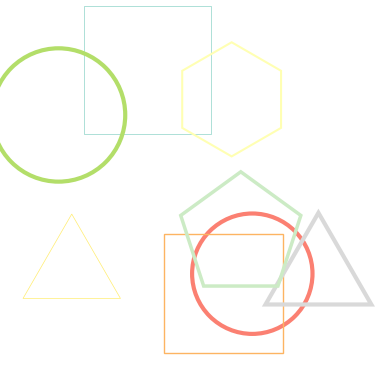[{"shape": "square", "thickness": 0.5, "radius": 0.83, "center": [0.383, 0.818]}, {"shape": "hexagon", "thickness": 1.5, "radius": 0.74, "center": [0.602, 0.742]}, {"shape": "circle", "thickness": 3, "radius": 0.78, "center": [0.655, 0.289]}, {"shape": "square", "thickness": 1, "radius": 0.77, "center": [0.58, 0.237]}, {"shape": "circle", "thickness": 3, "radius": 0.87, "center": [0.152, 0.701]}, {"shape": "triangle", "thickness": 3, "radius": 0.79, "center": [0.827, 0.288]}, {"shape": "pentagon", "thickness": 2.5, "radius": 0.82, "center": [0.625, 0.39]}, {"shape": "triangle", "thickness": 0.5, "radius": 0.73, "center": [0.186, 0.298]}]